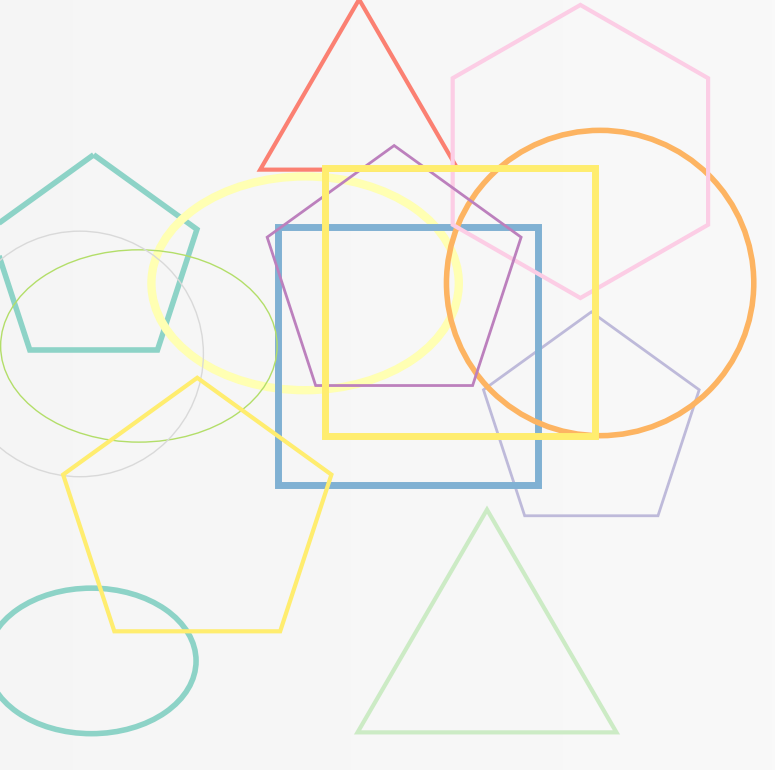[{"shape": "pentagon", "thickness": 2, "radius": 0.7, "center": [0.121, 0.659]}, {"shape": "oval", "thickness": 2, "radius": 0.67, "center": [0.118, 0.142]}, {"shape": "oval", "thickness": 3, "radius": 0.99, "center": [0.394, 0.632]}, {"shape": "pentagon", "thickness": 1, "radius": 0.73, "center": [0.763, 0.449]}, {"shape": "triangle", "thickness": 1.5, "radius": 0.74, "center": [0.463, 0.853]}, {"shape": "square", "thickness": 2.5, "radius": 0.84, "center": [0.527, 0.538]}, {"shape": "circle", "thickness": 2, "radius": 0.99, "center": [0.774, 0.632]}, {"shape": "oval", "thickness": 0.5, "radius": 0.89, "center": [0.179, 0.551]}, {"shape": "hexagon", "thickness": 1.5, "radius": 0.95, "center": [0.749, 0.803]}, {"shape": "circle", "thickness": 0.5, "radius": 0.8, "center": [0.103, 0.54]}, {"shape": "pentagon", "thickness": 1, "radius": 0.86, "center": [0.509, 0.639]}, {"shape": "triangle", "thickness": 1.5, "radius": 0.96, "center": [0.628, 0.145]}, {"shape": "square", "thickness": 2.5, "radius": 0.87, "center": [0.594, 0.608]}, {"shape": "pentagon", "thickness": 1.5, "radius": 0.91, "center": [0.255, 0.327]}]